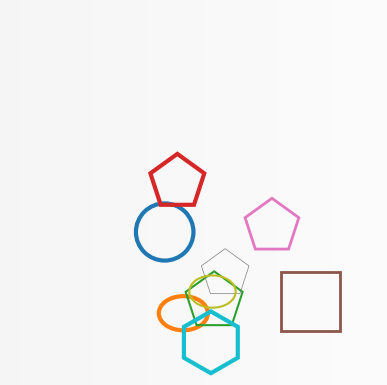[{"shape": "circle", "thickness": 3, "radius": 0.37, "center": [0.425, 0.397]}, {"shape": "oval", "thickness": 3, "radius": 0.32, "center": [0.473, 0.186]}, {"shape": "pentagon", "thickness": 1.5, "radius": 0.39, "center": [0.553, 0.218]}, {"shape": "pentagon", "thickness": 3, "radius": 0.37, "center": [0.458, 0.527]}, {"shape": "square", "thickness": 2, "radius": 0.38, "center": [0.802, 0.217]}, {"shape": "pentagon", "thickness": 2, "radius": 0.36, "center": [0.702, 0.412]}, {"shape": "pentagon", "thickness": 0.5, "radius": 0.32, "center": [0.581, 0.289]}, {"shape": "oval", "thickness": 1.5, "radius": 0.3, "center": [0.548, 0.243]}, {"shape": "hexagon", "thickness": 3, "radius": 0.4, "center": [0.544, 0.111]}]